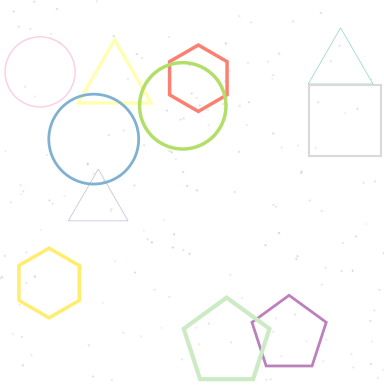[{"shape": "triangle", "thickness": 0.5, "radius": 0.49, "center": [0.885, 0.83]}, {"shape": "triangle", "thickness": 2.5, "radius": 0.55, "center": [0.298, 0.787]}, {"shape": "triangle", "thickness": 0.5, "radius": 0.45, "center": [0.255, 0.471]}, {"shape": "hexagon", "thickness": 2.5, "radius": 0.43, "center": [0.515, 0.797]}, {"shape": "circle", "thickness": 2, "radius": 0.58, "center": [0.243, 0.639]}, {"shape": "circle", "thickness": 2.5, "radius": 0.56, "center": [0.475, 0.725]}, {"shape": "circle", "thickness": 1, "radius": 0.46, "center": [0.104, 0.813]}, {"shape": "square", "thickness": 1.5, "radius": 0.46, "center": [0.896, 0.686]}, {"shape": "pentagon", "thickness": 2, "radius": 0.51, "center": [0.751, 0.132]}, {"shape": "pentagon", "thickness": 3, "radius": 0.59, "center": [0.589, 0.11]}, {"shape": "hexagon", "thickness": 2.5, "radius": 0.45, "center": [0.128, 0.265]}]